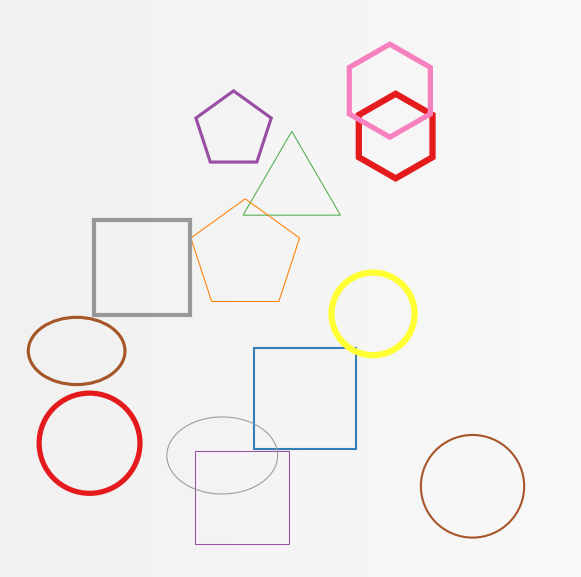[{"shape": "hexagon", "thickness": 3, "radius": 0.37, "center": [0.681, 0.764]}, {"shape": "circle", "thickness": 2.5, "radius": 0.43, "center": [0.154, 0.232]}, {"shape": "square", "thickness": 1, "radius": 0.44, "center": [0.525, 0.309]}, {"shape": "triangle", "thickness": 0.5, "radius": 0.48, "center": [0.502, 0.675]}, {"shape": "square", "thickness": 0.5, "radius": 0.4, "center": [0.417, 0.138]}, {"shape": "pentagon", "thickness": 1.5, "radius": 0.34, "center": [0.402, 0.774]}, {"shape": "pentagon", "thickness": 0.5, "radius": 0.49, "center": [0.422, 0.557]}, {"shape": "circle", "thickness": 3, "radius": 0.36, "center": [0.642, 0.456]}, {"shape": "oval", "thickness": 1.5, "radius": 0.42, "center": [0.132, 0.391]}, {"shape": "circle", "thickness": 1, "radius": 0.44, "center": [0.813, 0.157]}, {"shape": "hexagon", "thickness": 2.5, "radius": 0.4, "center": [0.671, 0.842]}, {"shape": "square", "thickness": 2, "radius": 0.41, "center": [0.245, 0.536]}, {"shape": "oval", "thickness": 0.5, "radius": 0.48, "center": [0.382, 0.21]}]